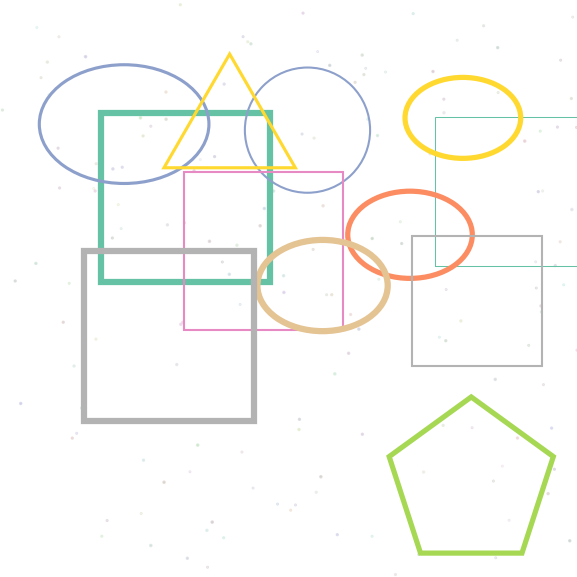[{"shape": "square", "thickness": 0.5, "radius": 0.65, "center": [0.882, 0.668]}, {"shape": "square", "thickness": 3, "radius": 0.73, "center": [0.32, 0.657]}, {"shape": "oval", "thickness": 2.5, "radius": 0.54, "center": [0.71, 0.593]}, {"shape": "oval", "thickness": 1.5, "radius": 0.73, "center": [0.215, 0.784]}, {"shape": "circle", "thickness": 1, "radius": 0.54, "center": [0.532, 0.774]}, {"shape": "square", "thickness": 1, "radius": 0.69, "center": [0.456, 0.565]}, {"shape": "pentagon", "thickness": 2.5, "radius": 0.75, "center": [0.816, 0.162]}, {"shape": "oval", "thickness": 2.5, "radius": 0.5, "center": [0.801, 0.795]}, {"shape": "triangle", "thickness": 1.5, "radius": 0.66, "center": [0.398, 0.774]}, {"shape": "oval", "thickness": 3, "radius": 0.56, "center": [0.559, 0.505]}, {"shape": "square", "thickness": 3, "radius": 0.73, "center": [0.293, 0.417]}, {"shape": "square", "thickness": 1, "radius": 0.56, "center": [0.826, 0.478]}]